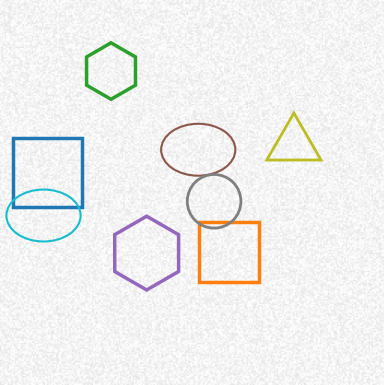[{"shape": "square", "thickness": 2.5, "radius": 0.45, "center": [0.123, 0.552]}, {"shape": "square", "thickness": 2.5, "radius": 0.39, "center": [0.595, 0.345]}, {"shape": "hexagon", "thickness": 2.5, "radius": 0.37, "center": [0.288, 0.815]}, {"shape": "hexagon", "thickness": 2.5, "radius": 0.48, "center": [0.381, 0.343]}, {"shape": "oval", "thickness": 1.5, "radius": 0.48, "center": [0.515, 0.611]}, {"shape": "circle", "thickness": 2, "radius": 0.35, "center": [0.556, 0.477]}, {"shape": "triangle", "thickness": 2, "radius": 0.41, "center": [0.763, 0.625]}, {"shape": "oval", "thickness": 1.5, "radius": 0.48, "center": [0.113, 0.44]}]